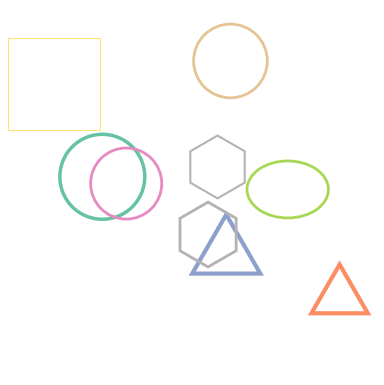[{"shape": "circle", "thickness": 2.5, "radius": 0.55, "center": [0.266, 0.541]}, {"shape": "triangle", "thickness": 3, "radius": 0.42, "center": [0.882, 0.229]}, {"shape": "triangle", "thickness": 3, "radius": 0.51, "center": [0.588, 0.34]}, {"shape": "circle", "thickness": 2, "radius": 0.46, "center": [0.328, 0.523]}, {"shape": "oval", "thickness": 2, "radius": 0.53, "center": [0.747, 0.508]}, {"shape": "square", "thickness": 0.5, "radius": 0.6, "center": [0.141, 0.783]}, {"shape": "circle", "thickness": 2, "radius": 0.48, "center": [0.599, 0.842]}, {"shape": "hexagon", "thickness": 2, "radius": 0.42, "center": [0.54, 0.391]}, {"shape": "hexagon", "thickness": 1.5, "radius": 0.41, "center": [0.565, 0.566]}]